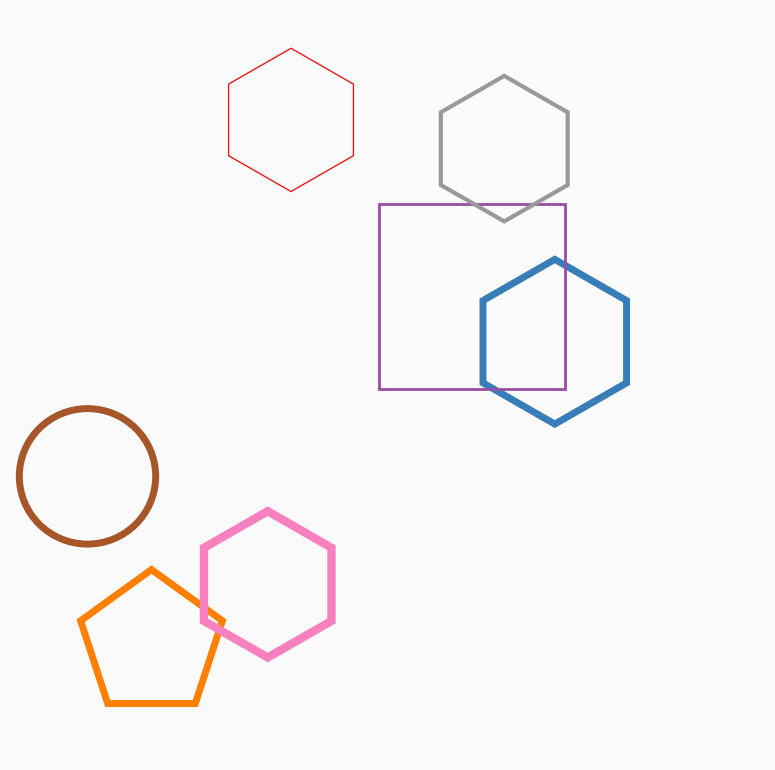[{"shape": "hexagon", "thickness": 0.5, "radius": 0.46, "center": [0.376, 0.844]}, {"shape": "hexagon", "thickness": 2.5, "radius": 0.53, "center": [0.716, 0.556]}, {"shape": "square", "thickness": 1, "radius": 0.6, "center": [0.609, 0.615]}, {"shape": "pentagon", "thickness": 2.5, "radius": 0.48, "center": [0.195, 0.164]}, {"shape": "circle", "thickness": 2.5, "radius": 0.44, "center": [0.113, 0.381]}, {"shape": "hexagon", "thickness": 3, "radius": 0.48, "center": [0.345, 0.241]}, {"shape": "hexagon", "thickness": 1.5, "radius": 0.47, "center": [0.651, 0.807]}]